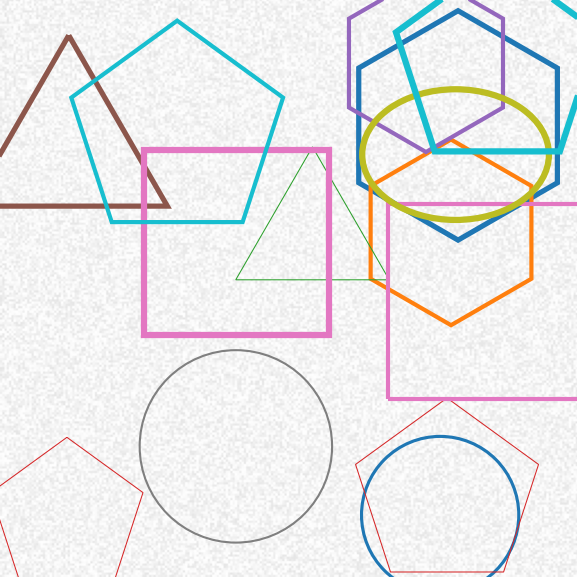[{"shape": "hexagon", "thickness": 2.5, "radius": 0.99, "center": [0.793, 0.782]}, {"shape": "circle", "thickness": 1.5, "radius": 0.68, "center": [0.762, 0.107]}, {"shape": "hexagon", "thickness": 2, "radius": 0.8, "center": [0.781, 0.597]}, {"shape": "triangle", "thickness": 0.5, "radius": 0.77, "center": [0.541, 0.591]}, {"shape": "pentagon", "thickness": 0.5, "radius": 0.83, "center": [0.774, 0.143]}, {"shape": "pentagon", "thickness": 0.5, "radius": 0.69, "center": [0.116, 0.103]}, {"shape": "hexagon", "thickness": 2, "radius": 0.77, "center": [0.738, 0.89]}, {"shape": "triangle", "thickness": 2.5, "radius": 0.99, "center": [0.119, 0.741]}, {"shape": "square", "thickness": 2, "radius": 0.84, "center": [0.841, 0.478]}, {"shape": "square", "thickness": 3, "radius": 0.8, "center": [0.41, 0.579]}, {"shape": "circle", "thickness": 1, "radius": 0.83, "center": [0.408, 0.226]}, {"shape": "oval", "thickness": 3, "radius": 0.81, "center": [0.789, 0.731]}, {"shape": "pentagon", "thickness": 2, "radius": 0.96, "center": [0.307, 0.771]}, {"shape": "pentagon", "thickness": 3, "radius": 0.92, "center": [0.861, 0.886]}]